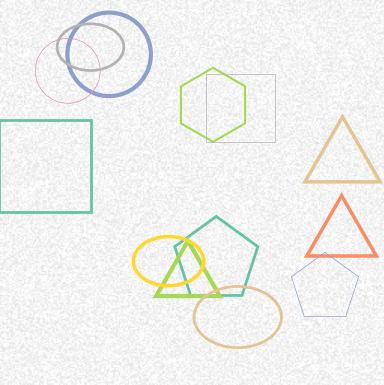[{"shape": "square", "thickness": 2, "radius": 0.6, "center": [0.117, 0.568]}, {"shape": "pentagon", "thickness": 2, "radius": 0.57, "center": [0.562, 0.324]}, {"shape": "triangle", "thickness": 2.5, "radius": 0.52, "center": [0.887, 0.387]}, {"shape": "pentagon", "thickness": 0.5, "radius": 0.46, "center": [0.844, 0.253]}, {"shape": "circle", "thickness": 3, "radius": 0.54, "center": [0.283, 0.859]}, {"shape": "circle", "thickness": 0.5, "radius": 0.42, "center": [0.176, 0.816]}, {"shape": "triangle", "thickness": 3, "radius": 0.48, "center": [0.488, 0.279]}, {"shape": "hexagon", "thickness": 1.5, "radius": 0.48, "center": [0.553, 0.728]}, {"shape": "oval", "thickness": 2.5, "radius": 0.46, "center": [0.438, 0.322]}, {"shape": "oval", "thickness": 2, "radius": 0.57, "center": [0.617, 0.176]}, {"shape": "triangle", "thickness": 2.5, "radius": 0.56, "center": [0.89, 0.584]}, {"shape": "oval", "thickness": 2, "radius": 0.43, "center": [0.235, 0.878]}, {"shape": "square", "thickness": 0.5, "radius": 0.44, "center": [0.625, 0.72]}]